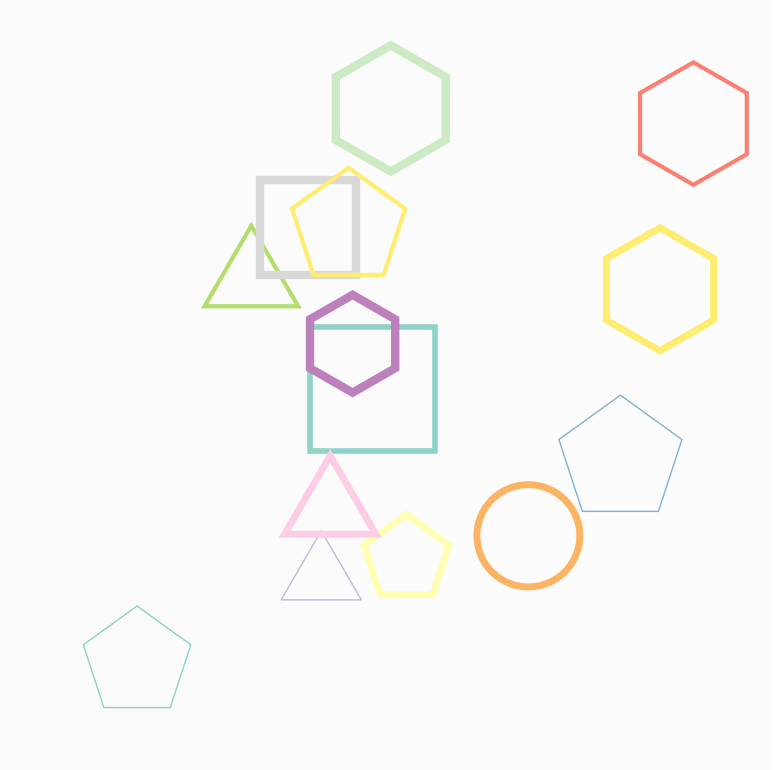[{"shape": "pentagon", "thickness": 0.5, "radius": 0.36, "center": [0.177, 0.14]}, {"shape": "square", "thickness": 2, "radius": 0.4, "center": [0.48, 0.495]}, {"shape": "pentagon", "thickness": 2.5, "radius": 0.29, "center": [0.524, 0.274]}, {"shape": "triangle", "thickness": 0.5, "radius": 0.3, "center": [0.414, 0.251]}, {"shape": "hexagon", "thickness": 1.5, "radius": 0.4, "center": [0.895, 0.839]}, {"shape": "pentagon", "thickness": 0.5, "radius": 0.42, "center": [0.801, 0.403]}, {"shape": "circle", "thickness": 2.5, "radius": 0.33, "center": [0.682, 0.304]}, {"shape": "triangle", "thickness": 1.5, "radius": 0.35, "center": [0.324, 0.637]}, {"shape": "triangle", "thickness": 2.5, "radius": 0.34, "center": [0.426, 0.34]}, {"shape": "square", "thickness": 3, "radius": 0.31, "center": [0.397, 0.705]}, {"shape": "hexagon", "thickness": 3, "radius": 0.32, "center": [0.455, 0.554]}, {"shape": "hexagon", "thickness": 3, "radius": 0.41, "center": [0.504, 0.859]}, {"shape": "pentagon", "thickness": 1.5, "radius": 0.38, "center": [0.45, 0.705]}, {"shape": "hexagon", "thickness": 2.5, "radius": 0.4, "center": [0.852, 0.624]}]